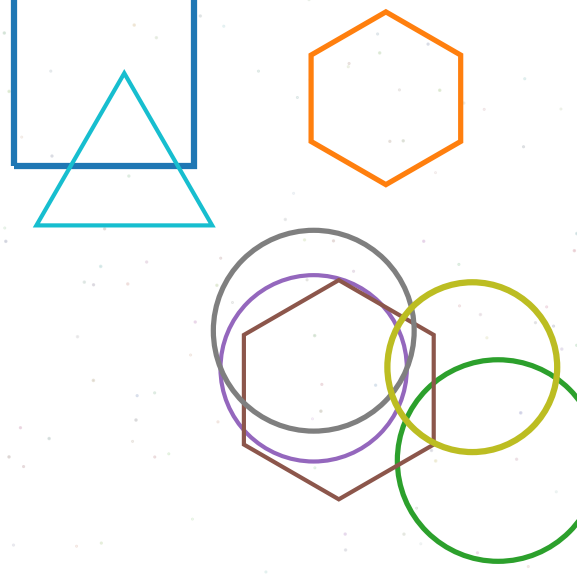[{"shape": "square", "thickness": 3, "radius": 0.78, "center": [0.18, 0.867]}, {"shape": "hexagon", "thickness": 2.5, "radius": 0.75, "center": [0.668, 0.829]}, {"shape": "circle", "thickness": 2.5, "radius": 0.87, "center": [0.863, 0.202]}, {"shape": "circle", "thickness": 2, "radius": 0.81, "center": [0.543, 0.361]}, {"shape": "hexagon", "thickness": 2, "radius": 0.95, "center": [0.587, 0.324]}, {"shape": "circle", "thickness": 2.5, "radius": 0.87, "center": [0.543, 0.426]}, {"shape": "circle", "thickness": 3, "radius": 0.74, "center": [0.818, 0.363]}, {"shape": "triangle", "thickness": 2, "radius": 0.88, "center": [0.215, 0.697]}]